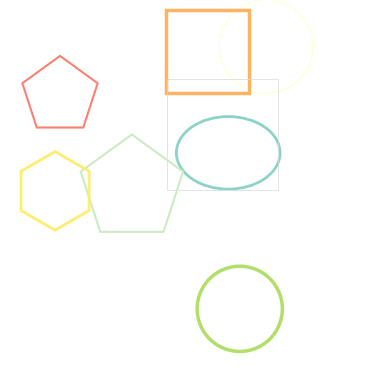[{"shape": "oval", "thickness": 2, "radius": 0.67, "center": [0.593, 0.603]}, {"shape": "circle", "thickness": 0.5, "radius": 0.61, "center": [0.691, 0.88]}, {"shape": "pentagon", "thickness": 1.5, "radius": 0.51, "center": [0.156, 0.752]}, {"shape": "square", "thickness": 2.5, "radius": 0.54, "center": [0.539, 0.867]}, {"shape": "circle", "thickness": 2.5, "radius": 0.55, "center": [0.623, 0.198]}, {"shape": "square", "thickness": 0.5, "radius": 0.72, "center": [0.577, 0.651]}, {"shape": "pentagon", "thickness": 1.5, "radius": 0.7, "center": [0.343, 0.511]}, {"shape": "hexagon", "thickness": 2, "radius": 0.51, "center": [0.143, 0.504]}]